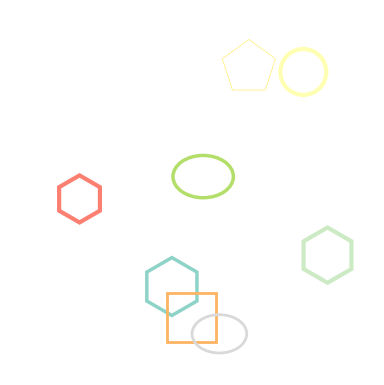[{"shape": "hexagon", "thickness": 2.5, "radius": 0.38, "center": [0.446, 0.256]}, {"shape": "circle", "thickness": 3, "radius": 0.3, "center": [0.788, 0.813]}, {"shape": "hexagon", "thickness": 3, "radius": 0.31, "center": [0.207, 0.483]}, {"shape": "square", "thickness": 2, "radius": 0.32, "center": [0.497, 0.175]}, {"shape": "oval", "thickness": 2.5, "radius": 0.39, "center": [0.528, 0.541]}, {"shape": "oval", "thickness": 2, "radius": 0.36, "center": [0.57, 0.133]}, {"shape": "hexagon", "thickness": 3, "radius": 0.36, "center": [0.851, 0.337]}, {"shape": "pentagon", "thickness": 0.5, "radius": 0.36, "center": [0.646, 0.825]}]